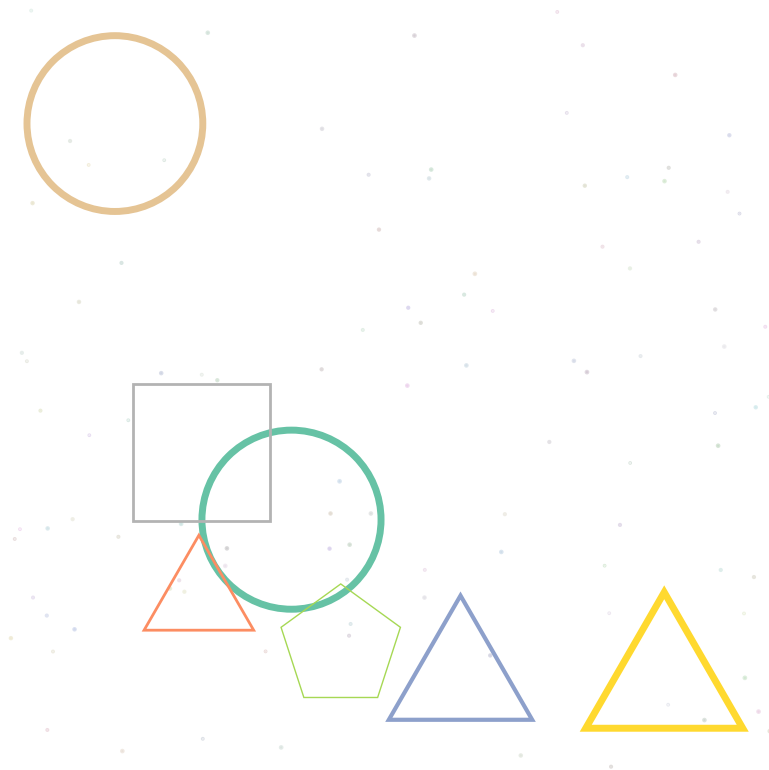[{"shape": "circle", "thickness": 2.5, "radius": 0.58, "center": [0.379, 0.325]}, {"shape": "triangle", "thickness": 1, "radius": 0.41, "center": [0.258, 0.223]}, {"shape": "triangle", "thickness": 1.5, "radius": 0.54, "center": [0.598, 0.119]}, {"shape": "pentagon", "thickness": 0.5, "radius": 0.41, "center": [0.443, 0.16]}, {"shape": "triangle", "thickness": 2.5, "radius": 0.59, "center": [0.863, 0.113]}, {"shape": "circle", "thickness": 2.5, "radius": 0.57, "center": [0.149, 0.84]}, {"shape": "square", "thickness": 1, "radius": 0.44, "center": [0.261, 0.413]}]